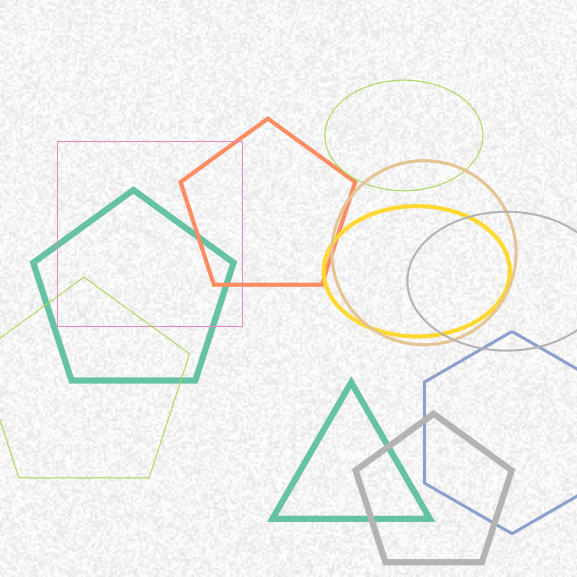[{"shape": "pentagon", "thickness": 3, "radius": 0.91, "center": [0.231, 0.488]}, {"shape": "triangle", "thickness": 3, "radius": 0.79, "center": [0.608, 0.179]}, {"shape": "pentagon", "thickness": 2, "radius": 0.8, "center": [0.464, 0.635]}, {"shape": "hexagon", "thickness": 1.5, "radius": 0.88, "center": [0.887, 0.25]}, {"shape": "square", "thickness": 0.5, "radius": 0.8, "center": [0.259, 0.595]}, {"shape": "pentagon", "thickness": 0.5, "radius": 0.96, "center": [0.145, 0.327]}, {"shape": "oval", "thickness": 0.5, "radius": 0.68, "center": [0.699, 0.765]}, {"shape": "oval", "thickness": 2, "radius": 0.81, "center": [0.722, 0.529]}, {"shape": "circle", "thickness": 1.5, "radius": 0.8, "center": [0.734, 0.562]}, {"shape": "pentagon", "thickness": 3, "radius": 0.71, "center": [0.751, 0.141]}, {"shape": "oval", "thickness": 1, "radius": 0.86, "center": [0.877, 0.512]}]